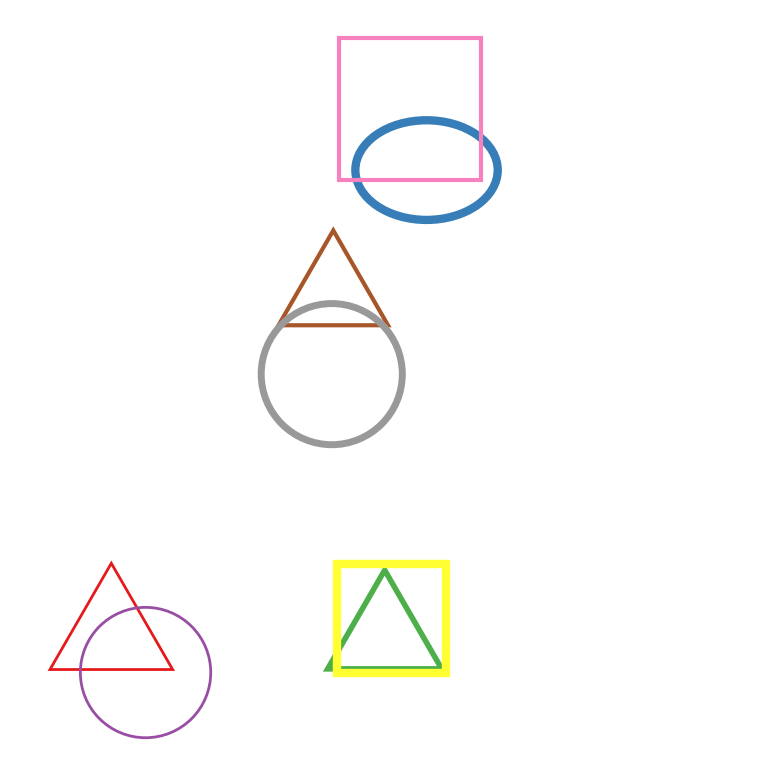[{"shape": "triangle", "thickness": 1, "radius": 0.46, "center": [0.145, 0.176]}, {"shape": "oval", "thickness": 3, "radius": 0.46, "center": [0.554, 0.779]}, {"shape": "triangle", "thickness": 2, "radius": 0.43, "center": [0.5, 0.174]}, {"shape": "circle", "thickness": 1, "radius": 0.42, "center": [0.189, 0.127]}, {"shape": "square", "thickness": 3, "radius": 0.36, "center": [0.508, 0.197]}, {"shape": "triangle", "thickness": 1.5, "radius": 0.41, "center": [0.433, 0.619]}, {"shape": "square", "thickness": 1.5, "radius": 0.46, "center": [0.533, 0.859]}, {"shape": "circle", "thickness": 2.5, "radius": 0.46, "center": [0.431, 0.514]}]